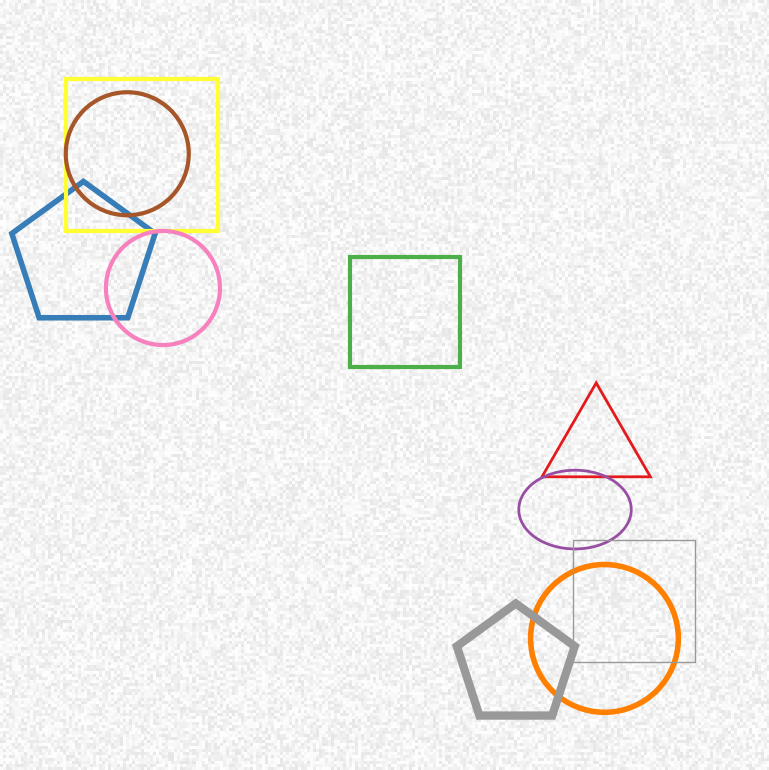[{"shape": "triangle", "thickness": 1, "radius": 0.41, "center": [0.774, 0.421]}, {"shape": "pentagon", "thickness": 2, "radius": 0.49, "center": [0.108, 0.667]}, {"shape": "square", "thickness": 1.5, "radius": 0.36, "center": [0.526, 0.595]}, {"shape": "oval", "thickness": 1, "radius": 0.37, "center": [0.747, 0.338]}, {"shape": "circle", "thickness": 2, "radius": 0.48, "center": [0.785, 0.171]}, {"shape": "square", "thickness": 1.5, "radius": 0.49, "center": [0.184, 0.799]}, {"shape": "circle", "thickness": 1.5, "radius": 0.4, "center": [0.165, 0.8]}, {"shape": "circle", "thickness": 1.5, "radius": 0.37, "center": [0.212, 0.626]}, {"shape": "pentagon", "thickness": 3, "radius": 0.4, "center": [0.67, 0.136]}, {"shape": "square", "thickness": 0.5, "radius": 0.4, "center": [0.823, 0.22]}]